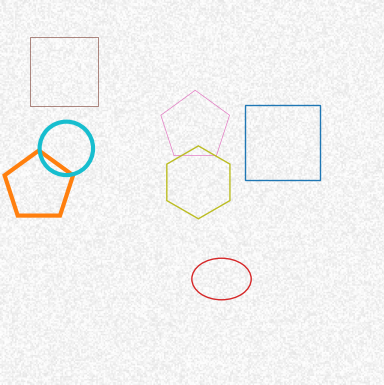[{"shape": "square", "thickness": 1, "radius": 0.49, "center": [0.734, 0.63]}, {"shape": "pentagon", "thickness": 3, "radius": 0.47, "center": [0.101, 0.516]}, {"shape": "oval", "thickness": 1, "radius": 0.39, "center": [0.575, 0.275]}, {"shape": "square", "thickness": 0.5, "radius": 0.44, "center": [0.166, 0.815]}, {"shape": "pentagon", "thickness": 0.5, "radius": 0.47, "center": [0.507, 0.672]}, {"shape": "hexagon", "thickness": 1, "radius": 0.47, "center": [0.515, 0.526]}, {"shape": "circle", "thickness": 3, "radius": 0.35, "center": [0.172, 0.615]}]